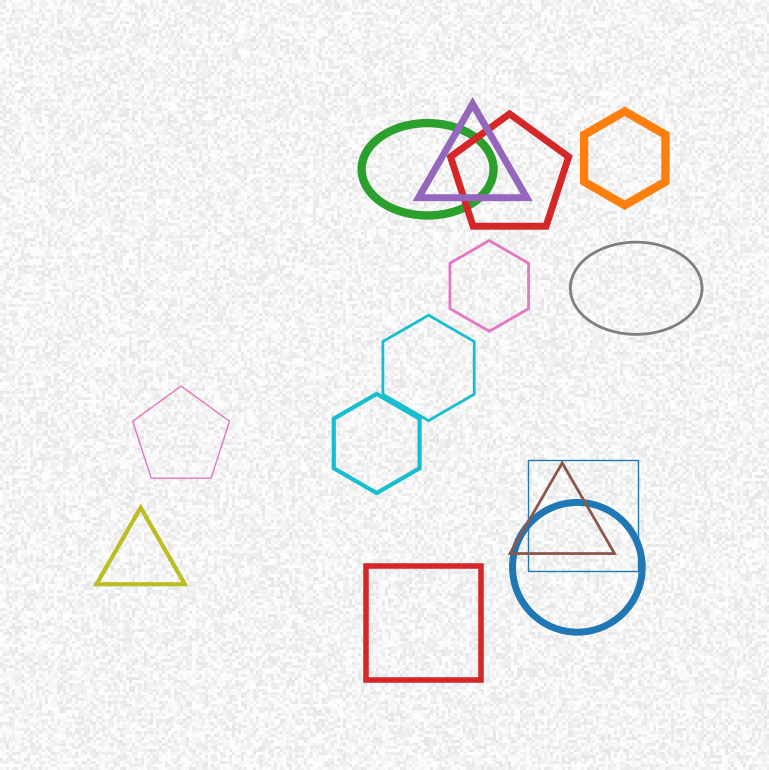[{"shape": "square", "thickness": 0.5, "radius": 0.36, "center": [0.757, 0.33]}, {"shape": "circle", "thickness": 2.5, "radius": 0.42, "center": [0.75, 0.263]}, {"shape": "hexagon", "thickness": 3, "radius": 0.3, "center": [0.811, 0.794]}, {"shape": "oval", "thickness": 3, "radius": 0.43, "center": [0.555, 0.78]}, {"shape": "pentagon", "thickness": 2.5, "radius": 0.4, "center": [0.662, 0.771]}, {"shape": "square", "thickness": 2, "radius": 0.37, "center": [0.55, 0.191]}, {"shape": "triangle", "thickness": 2.5, "radius": 0.41, "center": [0.614, 0.784]}, {"shape": "triangle", "thickness": 1, "radius": 0.39, "center": [0.73, 0.32]}, {"shape": "pentagon", "thickness": 0.5, "radius": 0.33, "center": [0.235, 0.432]}, {"shape": "hexagon", "thickness": 1, "radius": 0.29, "center": [0.635, 0.629]}, {"shape": "oval", "thickness": 1, "radius": 0.43, "center": [0.826, 0.626]}, {"shape": "triangle", "thickness": 1.5, "radius": 0.33, "center": [0.183, 0.274]}, {"shape": "hexagon", "thickness": 1, "radius": 0.34, "center": [0.557, 0.522]}, {"shape": "hexagon", "thickness": 1.5, "radius": 0.32, "center": [0.489, 0.424]}]